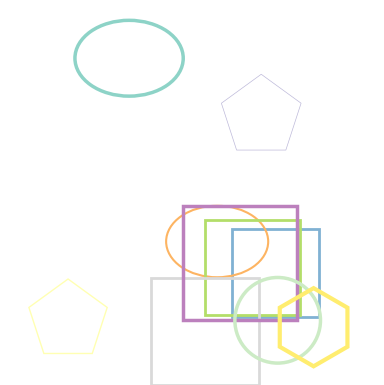[{"shape": "oval", "thickness": 2.5, "radius": 0.7, "center": [0.335, 0.849]}, {"shape": "pentagon", "thickness": 1, "radius": 0.53, "center": [0.177, 0.168]}, {"shape": "pentagon", "thickness": 0.5, "radius": 0.54, "center": [0.679, 0.698]}, {"shape": "square", "thickness": 2, "radius": 0.57, "center": [0.716, 0.291]}, {"shape": "oval", "thickness": 1.5, "radius": 0.66, "center": [0.564, 0.373]}, {"shape": "square", "thickness": 2, "radius": 0.62, "center": [0.657, 0.306]}, {"shape": "square", "thickness": 2, "radius": 0.7, "center": [0.532, 0.139]}, {"shape": "square", "thickness": 2.5, "radius": 0.74, "center": [0.623, 0.317]}, {"shape": "circle", "thickness": 2.5, "radius": 0.56, "center": [0.721, 0.168]}, {"shape": "hexagon", "thickness": 3, "radius": 0.51, "center": [0.815, 0.15]}]